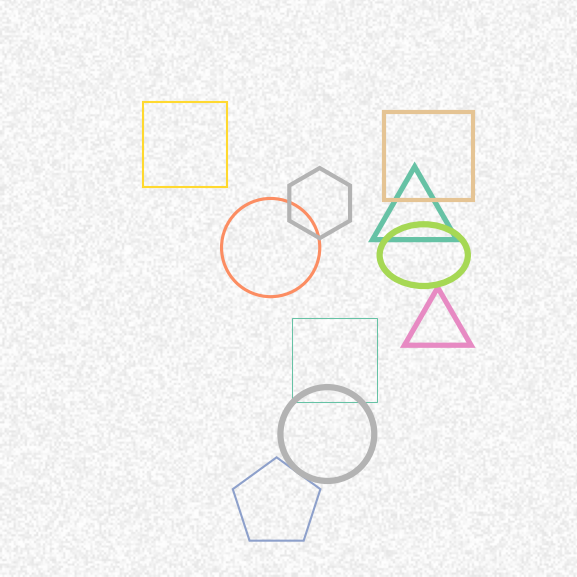[{"shape": "triangle", "thickness": 2.5, "radius": 0.42, "center": [0.718, 0.626]}, {"shape": "square", "thickness": 0.5, "radius": 0.37, "center": [0.579, 0.376]}, {"shape": "circle", "thickness": 1.5, "radius": 0.43, "center": [0.469, 0.57]}, {"shape": "pentagon", "thickness": 1, "radius": 0.4, "center": [0.479, 0.127]}, {"shape": "triangle", "thickness": 2.5, "radius": 0.33, "center": [0.758, 0.435]}, {"shape": "oval", "thickness": 3, "radius": 0.38, "center": [0.734, 0.557]}, {"shape": "square", "thickness": 1, "radius": 0.37, "center": [0.321, 0.749]}, {"shape": "square", "thickness": 2, "radius": 0.38, "center": [0.742, 0.729]}, {"shape": "hexagon", "thickness": 2, "radius": 0.3, "center": [0.554, 0.647]}, {"shape": "circle", "thickness": 3, "radius": 0.41, "center": [0.567, 0.248]}]